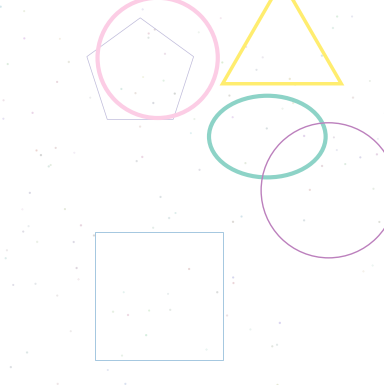[{"shape": "oval", "thickness": 3, "radius": 0.76, "center": [0.694, 0.645]}, {"shape": "pentagon", "thickness": 0.5, "radius": 0.73, "center": [0.364, 0.808]}, {"shape": "square", "thickness": 0.5, "radius": 0.83, "center": [0.412, 0.231]}, {"shape": "circle", "thickness": 3, "radius": 0.78, "center": [0.41, 0.85]}, {"shape": "circle", "thickness": 1, "radius": 0.88, "center": [0.854, 0.506]}, {"shape": "triangle", "thickness": 2.5, "radius": 0.89, "center": [0.732, 0.872]}]